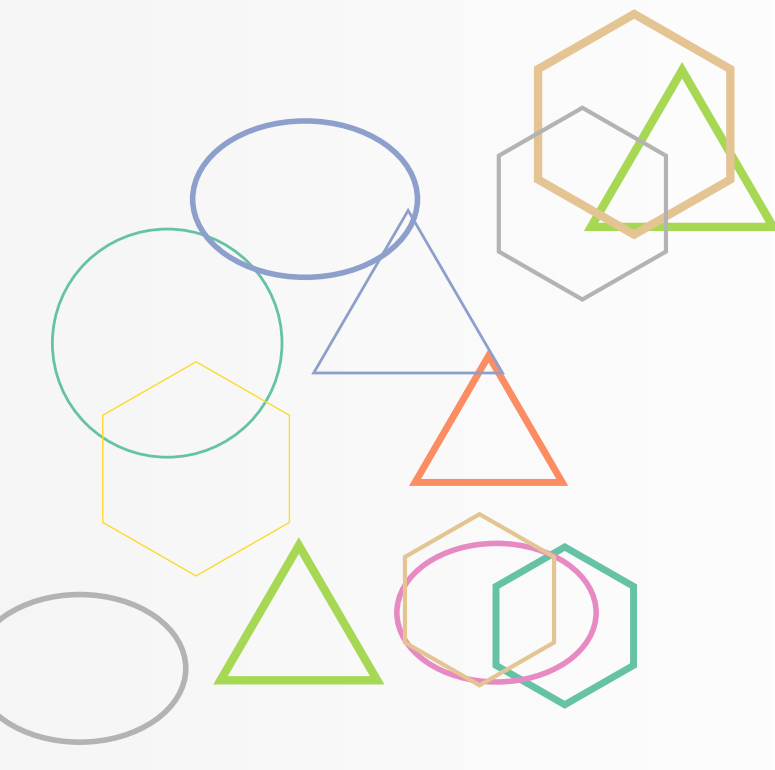[{"shape": "hexagon", "thickness": 2.5, "radius": 0.51, "center": [0.729, 0.187]}, {"shape": "circle", "thickness": 1, "radius": 0.74, "center": [0.216, 0.554]}, {"shape": "triangle", "thickness": 2.5, "radius": 0.55, "center": [0.631, 0.428]}, {"shape": "oval", "thickness": 2, "radius": 0.73, "center": [0.394, 0.741]}, {"shape": "triangle", "thickness": 1, "radius": 0.7, "center": [0.527, 0.586]}, {"shape": "oval", "thickness": 2, "radius": 0.64, "center": [0.641, 0.204]}, {"shape": "triangle", "thickness": 3, "radius": 0.58, "center": [0.386, 0.175]}, {"shape": "triangle", "thickness": 3, "radius": 0.68, "center": [0.88, 0.773]}, {"shape": "hexagon", "thickness": 0.5, "radius": 0.7, "center": [0.253, 0.391]}, {"shape": "hexagon", "thickness": 3, "radius": 0.72, "center": [0.818, 0.839]}, {"shape": "hexagon", "thickness": 1.5, "radius": 0.56, "center": [0.619, 0.221]}, {"shape": "hexagon", "thickness": 1.5, "radius": 0.62, "center": [0.751, 0.736]}, {"shape": "oval", "thickness": 2, "radius": 0.68, "center": [0.103, 0.132]}]